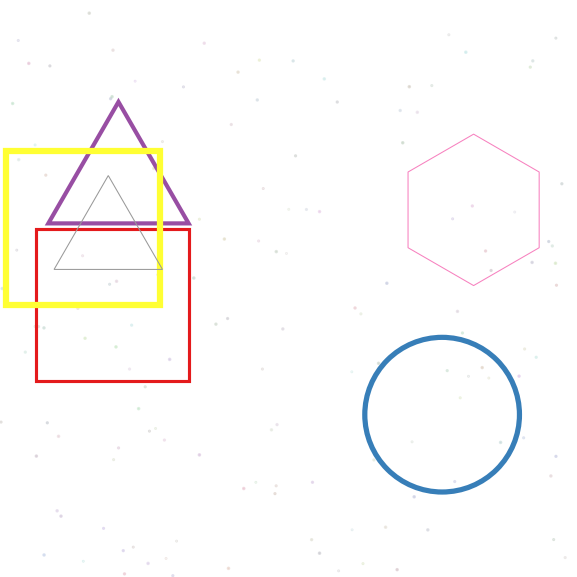[{"shape": "square", "thickness": 1.5, "radius": 0.66, "center": [0.195, 0.47]}, {"shape": "circle", "thickness": 2.5, "radius": 0.67, "center": [0.766, 0.281]}, {"shape": "triangle", "thickness": 2, "radius": 0.7, "center": [0.205, 0.682]}, {"shape": "square", "thickness": 3, "radius": 0.67, "center": [0.143, 0.604]}, {"shape": "hexagon", "thickness": 0.5, "radius": 0.66, "center": [0.82, 0.636]}, {"shape": "triangle", "thickness": 0.5, "radius": 0.54, "center": [0.187, 0.587]}]